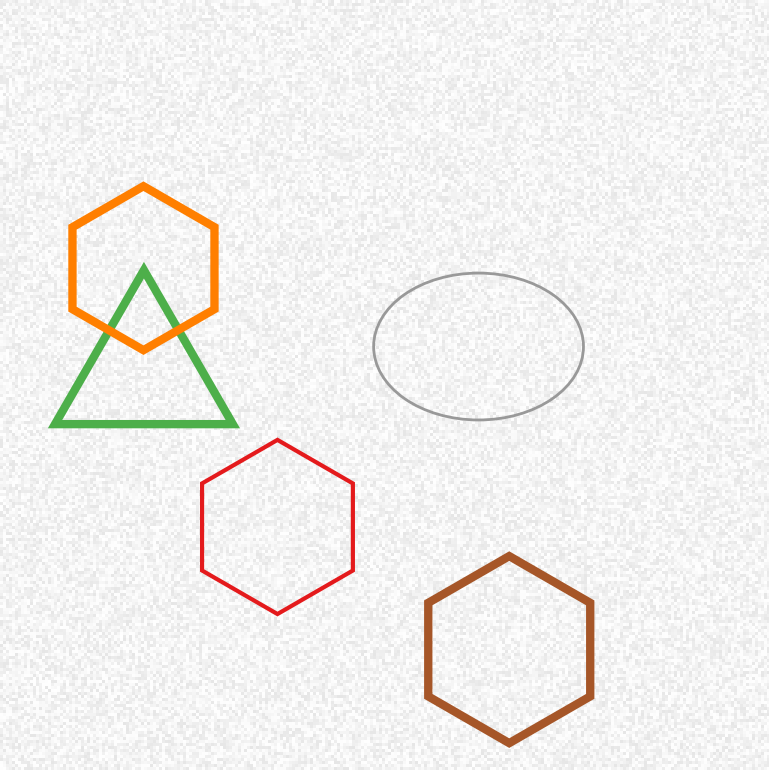[{"shape": "hexagon", "thickness": 1.5, "radius": 0.57, "center": [0.36, 0.316]}, {"shape": "triangle", "thickness": 3, "radius": 0.67, "center": [0.187, 0.516]}, {"shape": "hexagon", "thickness": 3, "radius": 0.53, "center": [0.186, 0.652]}, {"shape": "hexagon", "thickness": 3, "radius": 0.61, "center": [0.661, 0.156]}, {"shape": "oval", "thickness": 1, "radius": 0.68, "center": [0.621, 0.55]}]